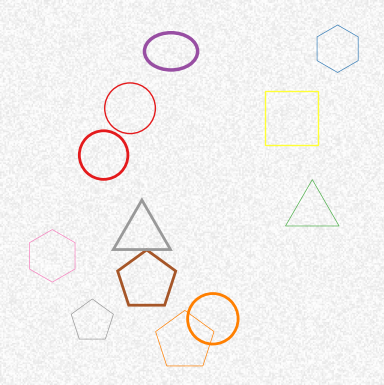[{"shape": "circle", "thickness": 1, "radius": 0.33, "center": [0.338, 0.719]}, {"shape": "circle", "thickness": 2, "radius": 0.32, "center": [0.269, 0.597]}, {"shape": "hexagon", "thickness": 0.5, "radius": 0.31, "center": [0.877, 0.873]}, {"shape": "triangle", "thickness": 0.5, "radius": 0.4, "center": [0.811, 0.453]}, {"shape": "oval", "thickness": 2.5, "radius": 0.35, "center": [0.444, 0.867]}, {"shape": "circle", "thickness": 2, "radius": 0.33, "center": [0.553, 0.172]}, {"shape": "pentagon", "thickness": 0.5, "radius": 0.4, "center": [0.48, 0.114]}, {"shape": "square", "thickness": 1, "radius": 0.35, "center": [0.757, 0.694]}, {"shape": "pentagon", "thickness": 2, "radius": 0.4, "center": [0.381, 0.271]}, {"shape": "hexagon", "thickness": 0.5, "radius": 0.34, "center": [0.136, 0.335]}, {"shape": "triangle", "thickness": 2, "radius": 0.43, "center": [0.369, 0.395]}, {"shape": "pentagon", "thickness": 0.5, "radius": 0.29, "center": [0.24, 0.166]}]